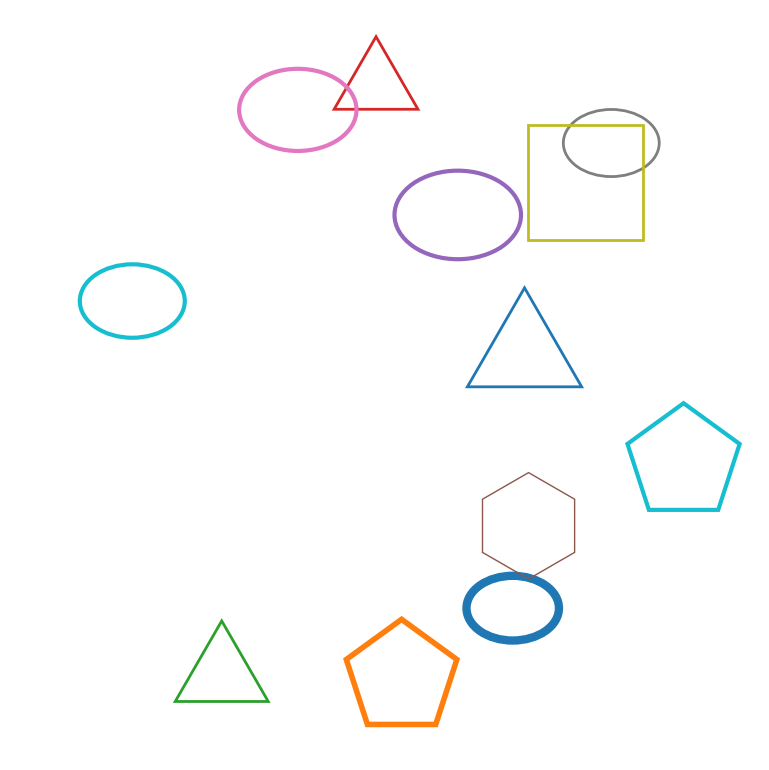[{"shape": "triangle", "thickness": 1, "radius": 0.43, "center": [0.681, 0.54]}, {"shape": "oval", "thickness": 3, "radius": 0.3, "center": [0.666, 0.21]}, {"shape": "pentagon", "thickness": 2, "radius": 0.38, "center": [0.522, 0.12]}, {"shape": "triangle", "thickness": 1, "radius": 0.35, "center": [0.288, 0.124]}, {"shape": "triangle", "thickness": 1, "radius": 0.31, "center": [0.488, 0.89]}, {"shape": "oval", "thickness": 1.5, "radius": 0.41, "center": [0.594, 0.721]}, {"shape": "hexagon", "thickness": 0.5, "radius": 0.35, "center": [0.686, 0.317]}, {"shape": "oval", "thickness": 1.5, "radius": 0.38, "center": [0.387, 0.857]}, {"shape": "oval", "thickness": 1, "radius": 0.31, "center": [0.794, 0.814]}, {"shape": "square", "thickness": 1, "radius": 0.37, "center": [0.761, 0.763]}, {"shape": "pentagon", "thickness": 1.5, "radius": 0.38, "center": [0.888, 0.4]}, {"shape": "oval", "thickness": 1.5, "radius": 0.34, "center": [0.172, 0.609]}]